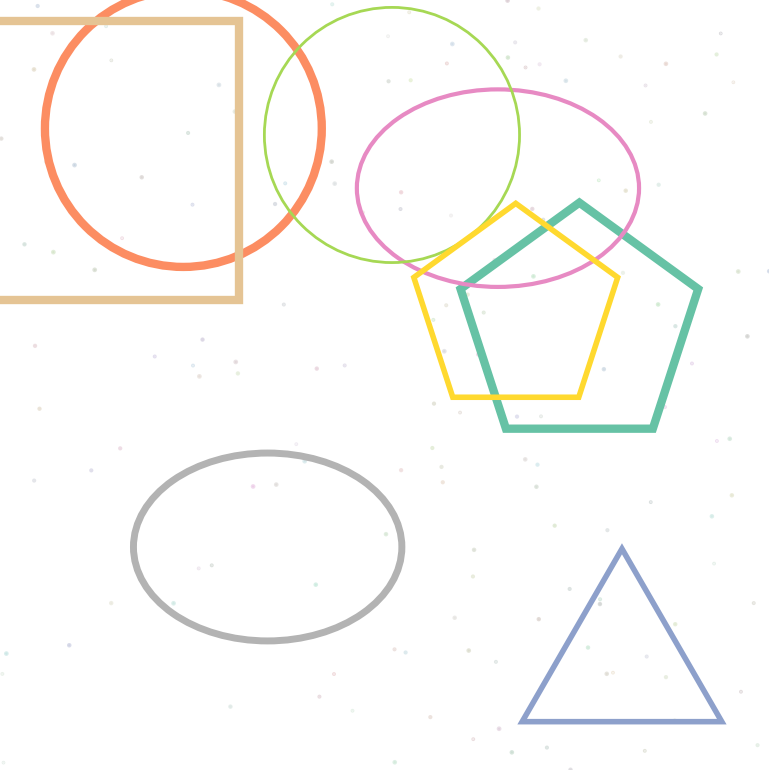[{"shape": "pentagon", "thickness": 3, "radius": 0.81, "center": [0.752, 0.575]}, {"shape": "circle", "thickness": 3, "radius": 0.9, "center": [0.238, 0.833]}, {"shape": "triangle", "thickness": 2, "radius": 0.75, "center": [0.808, 0.138]}, {"shape": "oval", "thickness": 1.5, "radius": 0.92, "center": [0.647, 0.756]}, {"shape": "circle", "thickness": 1, "radius": 0.83, "center": [0.509, 0.825]}, {"shape": "pentagon", "thickness": 2, "radius": 0.7, "center": [0.67, 0.597]}, {"shape": "square", "thickness": 3, "radius": 0.91, "center": [0.129, 0.792]}, {"shape": "oval", "thickness": 2.5, "radius": 0.87, "center": [0.348, 0.29]}]